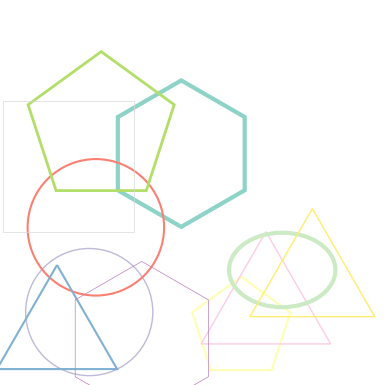[{"shape": "hexagon", "thickness": 3, "radius": 0.95, "center": [0.471, 0.601]}, {"shape": "pentagon", "thickness": 1.5, "radius": 0.67, "center": [0.627, 0.147]}, {"shape": "circle", "thickness": 1, "radius": 0.83, "center": [0.232, 0.189]}, {"shape": "circle", "thickness": 1.5, "radius": 0.89, "center": [0.249, 0.41]}, {"shape": "triangle", "thickness": 1.5, "radius": 0.9, "center": [0.148, 0.131]}, {"shape": "pentagon", "thickness": 2, "radius": 1.0, "center": [0.263, 0.666]}, {"shape": "triangle", "thickness": 1, "radius": 0.97, "center": [0.691, 0.204]}, {"shape": "square", "thickness": 0.5, "radius": 0.85, "center": [0.179, 0.568]}, {"shape": "hexagon", "thickness": 0.5, "radius": 1.0, "center": [0.368, 0.121]}, {"shape": "oval", "thickness": 3, "radius": 0.69, "center": [0.733, 0.299]}, {"shape": "triangle", "thickness": 1, "radius": 0.93, "center": [0.811, 0.271]}]